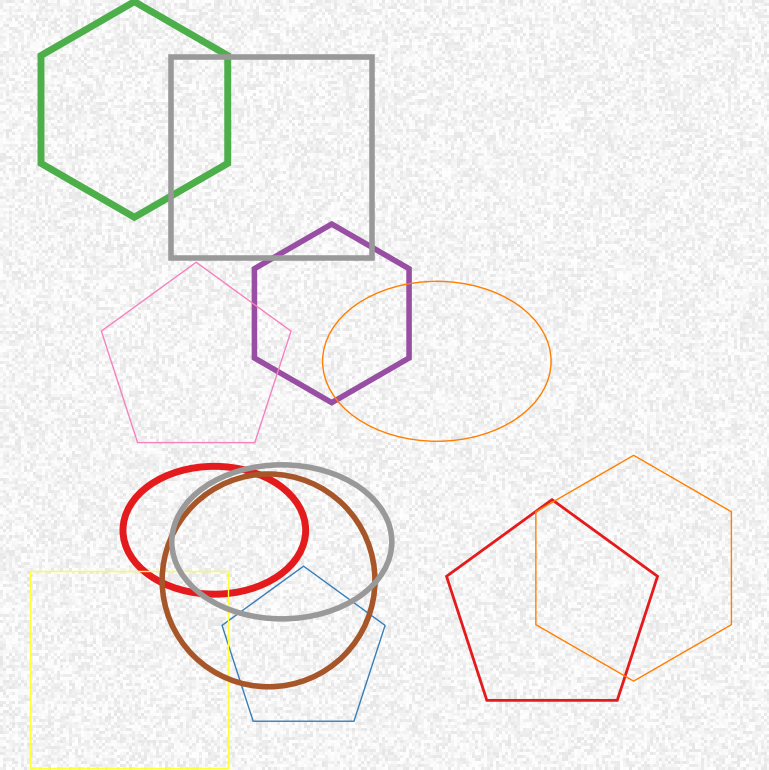[{"shape": "pentagon", "thickness": 1, "radius": 0.72, "center": [0.717, 0.207]}, {"shape": "oval", "thickness": 2.5, "radius": 0.59, "center": [0.278, 0.311]}, {"shape": "pentagon", "thickness": 0.5, "radius": 0.56, "center": [0.394, 0.153]}, {"shape": "hexagon", "thickness": 2.5, "radius": 0.7, "center": [0.175, 0.858]}, {"shape": "hexagon", "thickness": 2, "radius": 0.58, "center": [0.431, 0.593]}, {"shape": "hexagon", "thickness": 0.5, "radius": 0.73, "center": [0.823, 0.262]}, {"shape": "oval", "thickness": 0.5, "radius": 0.74, "center": [0.567, 0.531]}, {"shape": "square", "thickness": 0.5, "radius": 0.64, "center": [0.168, 0.131]}, {"shape": "circle", "thickness": 2, "radius": 0.69, "center": [0.349, 0.246]}, {"shape": "pentagon", "thickness": 0.5, "radius": 0.65, "center": [0.255, 0.53]}, {"shape": "square", "thickness": 2, "radius": 0.65, "center": [0.353, 0.795]}, {"shape": "oval", "thickness": 2, "radius": 0.71, "center": [0.366, 0.296]}]